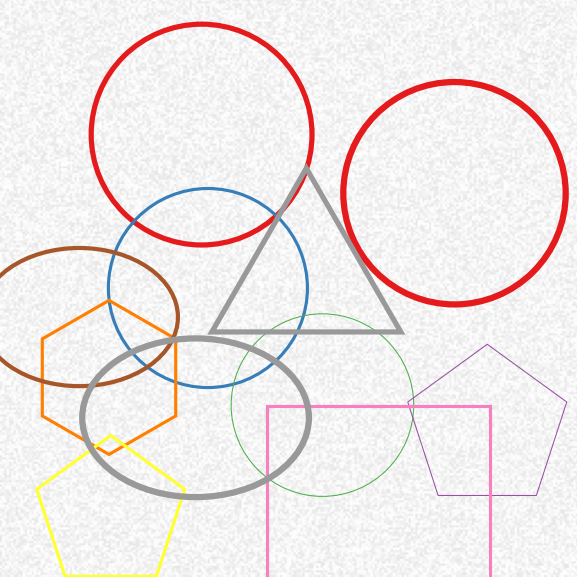[{"shape": "circle", "thickness": 2.5, "radius": 0.96, "center": [0.349, 0.766]}, {"shape": "circle", "thickness": 3, "radius": 0.96, "center": [0.787, 0.665]}, {"shape": "circle", "thickness": 1.5, "radius": 0.86, "center": [0.36, 0.5]}, {"shape": "circle", "thickness": 0.5, "radius": 0.79, "center": [0.558, 0.298]}, {"shape": "pentagon", "thickness": 0.5, "radius": 0.72, "center": [0.844, 0.258]}, {"shape": "hexagon", "thickness": 1.5, "radius": 0.67, "center": [0.189, 0.346]}, {"shape": "pentagon", "thickness": 1.5, "radius": 0.67, "center": [0.192, 0.11]}, {"shape": "oval", "thickness": 2, "radius": 0.85, "center": [0.137, 0.45]}, {"shape": "square", "thickness": 1.5, "radius": 0.96, "center": [0.655, 0.104]}, {"shape": "oval", "thickness": 3, "radius": 0.98, "center": [0.339, 0.276]}, {"shape": "triangle", "thickness": 2.5, "radius": 0.94, "center": [0.53, 0.519]}]